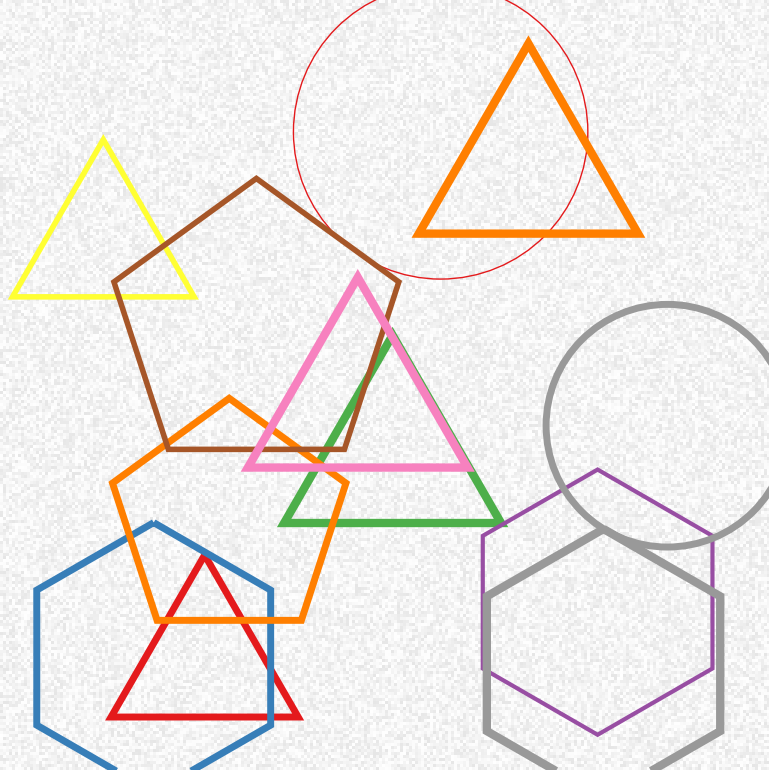[{"shape": "triangle", "thickness": 2.5, "radius": 0.7, "center": [0.266, 0.139]}, {"shape": "circle", "thickness": 0.5, "radius": 0.96, "center": [0.572, 0.829]}, {"shape": "hexagon", "thickness": 2.5, "radius": 0.88, "center": [0.2, 0.146]}, {"shape": "triangle", "thickness": 3, "radius": 0.81, "center": [0.51, 0.402]}, {"shape": "hexagon", "thickness": 1.5, "radius": 0.86, "center": [0.776, 0.218]}, {"shape": "pentagon", "thickness": 2.5, "radius": 0.8, "center": [0.298, 0.323]}, {"shape": "triangle", "thickness": 3, "radius": 0.82, "center": [0.686, 0.779]}, {"shape": "triangle", "thickness": 2, "radius": 0.68, "center": [0.134, 0.683]}, {"shape": "pentagon", "thickness": 2, "radius": 0.97, "center": [0.333, 0.574]}, {"shape": "triangle", "thickness": 3, "radius": 0.82, "center": [0.465, 0.475]}, {"shape": "circle", "thickness": 2.5, "radius": 0.79, "center": [0.867, 0.447]}, {"shape": "hexagon", "thickness": 3, "radius": 0.88, "center": [0.784, 0.138]}]